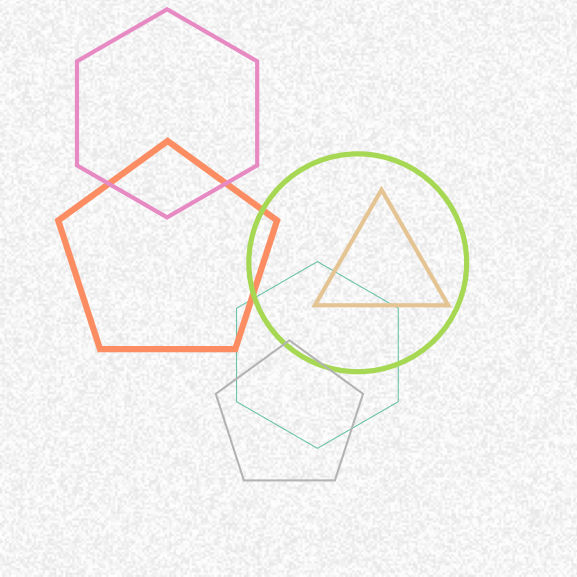[{"shape": "hexagon", "thickness": 0.5, "radius": 0.81, "center": [0.55, 0.384]}, {"shape": "pentagon", "thickness": 3, "radius": 1.0, "center": [0.29, 0.556]}, {"shape": "hexagon", "thickness": 2, "radius": 0.9, "center": [0.289, 0.803]}, {"shape": "circle", "thickness": 2.5, "radius": 0.94, "center": [0.619, 0.544]}, {"shape": "triangle", "thickness": 2, "radius": 0.67, "center": [0.661, 0.537]}, {"shape": "pentagon", "thickness": 1, "radius": 0.67, "center": [0.501, 0.276]}]